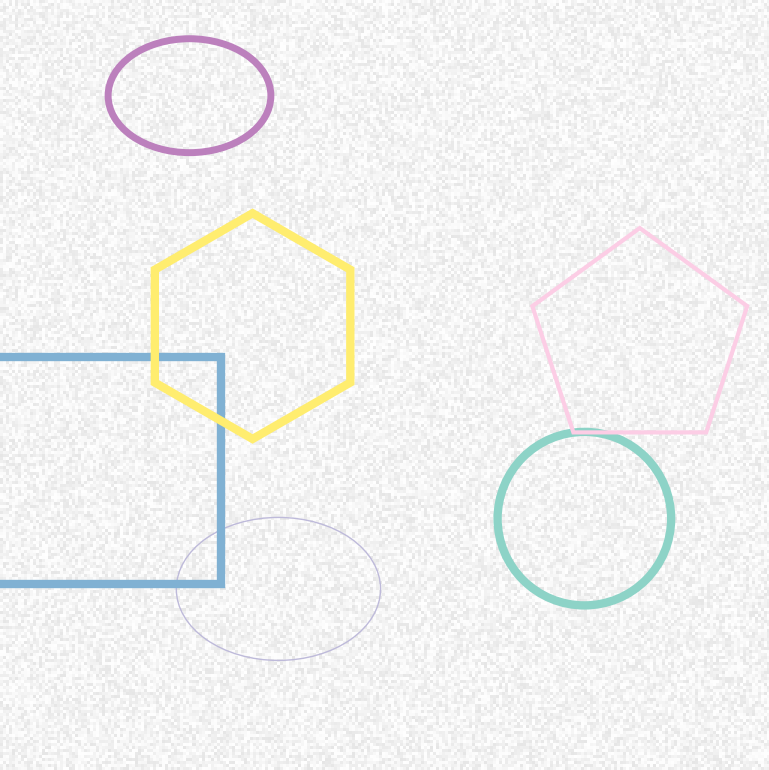[{"shape": "circle", "thickness": 3, "radius": 0.56, "center": [0.759, 0.326]}, {"shape": "oval", "thickness": 0.5, "radius": 0.66, "center": [0.362, 0.235]}, {"shape": "square", "thickness": 3, "radius": 0.74, "center": [0.14, 0.389]}, {"shape": "pentagon", "thickness": 1.5, "radius": 0.73, "center": [0.831, 0.557]}, {"shape": "oval", "thickness": 2.5, "radius": 0.53, "center": [0.246, 0.876]}, {"shape": "hexagon", "thickness": 3, "radius": 0.73, "center": [0.328, 0.576]}]